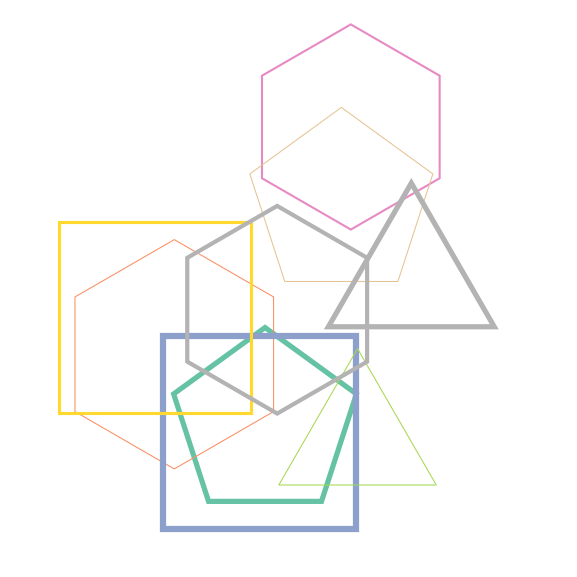[{"shape": "pentagon", "thickness": 2.5, "radius": 0.83, "center": [0.459, 0.266]}, {"shape": "hexagon", "thickness": 0.5, "radius": 0.99, "center": [0.302, 0.386]}, {"shape": "square", "thickness": 3, "radius": 0.83, "center": [0.449, 0.25]}, {"shape": "hexagon", "thickness": 1, "radius": 0.89, "center": [0.607, 0.779]}, {"shape": "triangle", "thickness": 0.5, "radius": 0.79, "center": [0.619, 0.238]}, {"shape": "square", "thickness": 1.5, "radius": 0.83, "center": [0.269, 0.449]}, {"shape": "pentagon", "thickness": 0.5, "radius": 0.83, "center": [0.591, 0.647]}, {"shape": "hexagon", "thickness": 2, "radius": 0.9, "center": [0.48, 0.463]}, {"shape": "triangle", "thickness": 2.5, "radius": 0.83, "center": [0.712, 0.516]}]